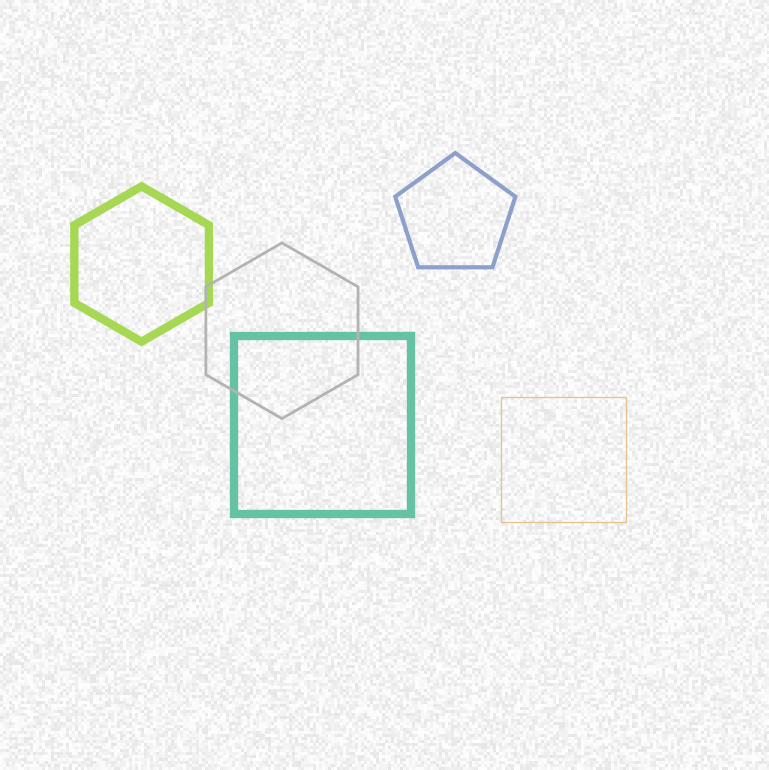[{"shape": "square", "thickness": 3, "radius": 0.58, "center": [0.419, 0.448]}, {"shape": "pentagon", "thickness": 1.5, "radius": 0.41, "center": [0.591, 0.719]}, {"shape": "hexagon", "thickness": 3, "radius": 0.5, "center": [0.184, 0.657]}, {"shape": "square", "thickness": 0.5, "radius": 0.41, "center": [0.732, 0.404]}, {"shape": "hexagon", "thickness": 1, "radius": 0.57, "center": [0.366, 0.57]}]